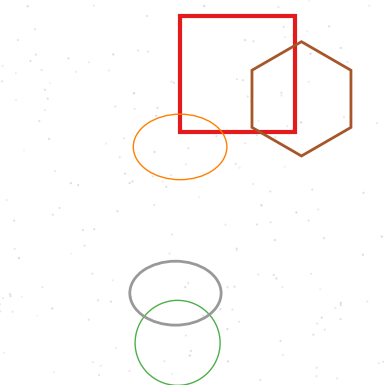[{"shape": "square", "thickness": 3, "radius": 0.75, "center": [0.617, 0.808]}, {"shape": "circle", "thickness": 1, "radius": 0.55, "center": [0.461, 0.109]}, {"shape": "oval", "thickness": 1, "radius": 0.61, "center": [0.468, 0.618]}, {"shape": "hexagon", "thickness": 2, "radius": 0.74, "center": [0.783, 0.743]}, {"shape": "oval", "thickness": 2, "radius": 0.59, "center": [0.456, 0.239]}]